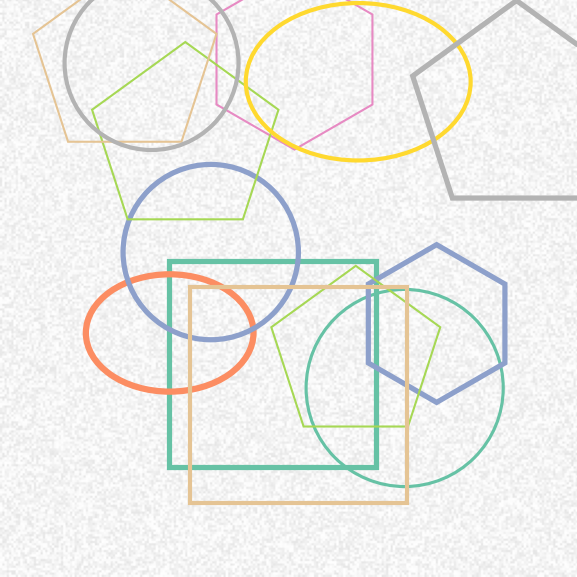[{"shape": "square", "thickness": 2.5, "radius": 0.89, "center": [0.472, 0.369]}, {"shape": "circle", "thickness": 1.5, "radius": 0.85, "center": [0.701, 0.327]}, {"shape": "oval", "thickness": 3, "radius": 0.73, "center": [0.294, 0.423]}, {"shape": "circle", "thickness": 2.5, "radius": 0.76, "center": [0.365, 0.563]}, {"shape": "hexagon", "thickness": 2.5, "radius": 0.68, "center": [0.756, 0.439]}, {"shape": "hexagon", "thickness": 1, "radius": 0.78, "center": [0.51, 0.896]}, {"shape": "pentagon", "thickness": 1, "radius": 0.85, "center": [0.321, 0.757]}, {"shape": "pentagon", "thickness": 1, "radius": 0.77, "center": [0.616, 0.385]}, {"shape": "oval", "thickness": 2, "radius": 0.97, "center": [0.62, 0.858]}, {"shape": "pentagon", "thickness": 1, "radius": 0.84, "center": [0.216, 0.889]}, {"shape": "square", "thickness": 2, "radius": 0.94, "center": [0.517, 0.315]}, {"shape": "pentagon", "thickness": 2.5, "radius": 0.95, "center": [0.894, 0.809]}, {"shape": "circle", "thickness": 2, "radius": 0.75, "center": [0.262, 0.89]}]